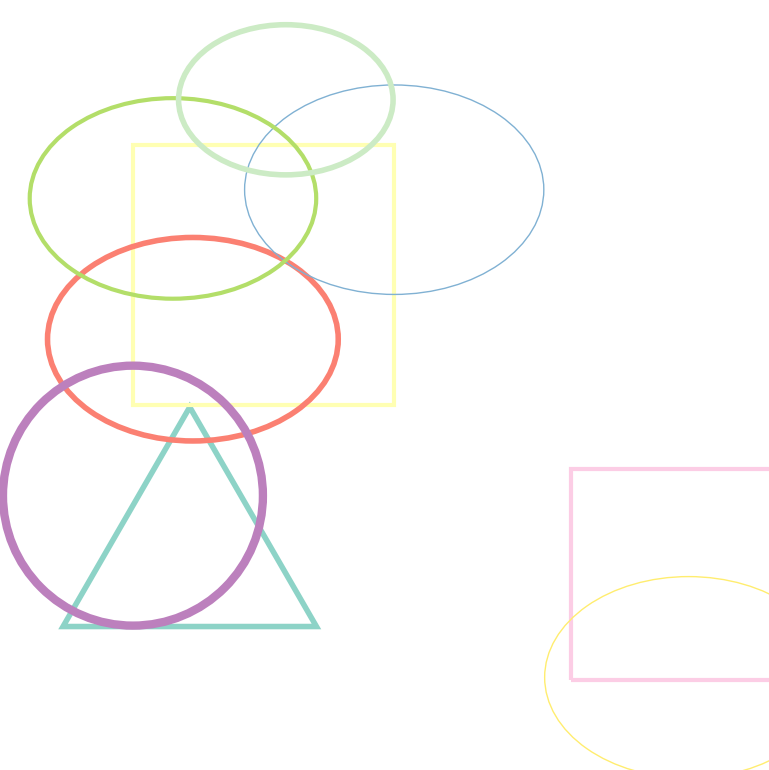[{"shape": "triangle", "thickness": 2, "radius": 0.95, "center": [0.246, 0.281]}, {"shape": "square", "thickness": 1.5, "radius": 0.85, "center": [0.343, 0.643]}, {"shape": "oval", "thickness": 2, "radius": 0.94, "center": [0.25, 0.559]}, {"shape": "oval", "thickness": 0.5, "radius": 0.97, "center": [0.512, 0.754]}, {"shape": "oval", "thickness": 1.5, "radius": 0.93, "center": [0.225, 0.742]}, {"shape": "square", "thickness": 1.5, "radius": 0.69, "center": [0.879, 0.254]}, {"shape": "circle", "thickness": 3, "radius": 0.84, "center": [0.173, 0.356]}, {"shape": "oval", "thickness": 2, "radius": 0.7, "center": [0.371, 0.87]}, {"shape": "oval", "thickness": 0.5, "radius": 0.93, "center": [0.894, 0.12]}]